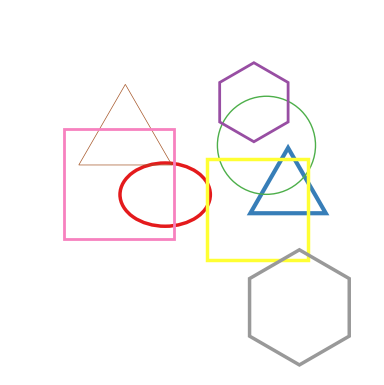[{"shape": "oval", "thickness": 2.5, "radius": 0.59, "center": [0.429, 0.495]}, {"shape": "triangle", "thickness": 3, "radius": 0.57, "center": [0.748, 0.503]}, {"shape": "circle", "thickness": 1, "radius": 0.64, "center": [0.692, 0.623]}, {"shape": "hexagon", "thickness": 2, "radius": 0.51, "center": [0.659, 0.734]}, {"shape": "square", "thickness": 2.5, "radius": 0.65, "center": [0.669, 0.456]}, {"shape": "triangle", "thickness": 0.5, "radius": 0.7, "center": [0.326, 0.641]}, {"shape": "square", "thickness": 2, "radius": 0.72, "center": [0.309, 0.522]}, {"shape": "hexagon", "thickness": 2.5, "radius": 0.75, "center": [0.778, 0.202]}]